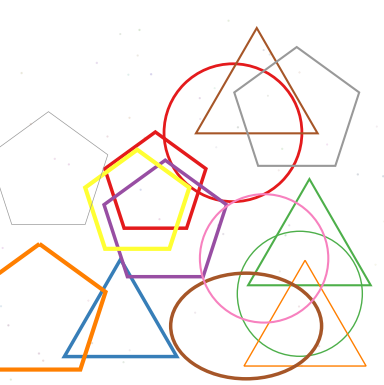[{"shape": "circle", "thickness": 2, "radius": 0.9, "center": [0.605, 0.655]}, {"shape": "pentagon", "thickness": 2.5, "radius": 0.69, "center": [0.404, 0.519]}, {"shape": "triangle", "thickness": 2.5, "radius": 0.84, "center": [0.313, 0.158]}, {"shape": "circle", "thickness": 1, "radius": 0.81, "center": [0.779, 0.237]}, {"shape": "triangle", "thickness": 1.5, "radius": 0.92, "center": [0.804, 0.351]}, {"shape": "pentagon", "thickness": 2.5, "radius": 0.84, "center": [0.429, 0.417]}, {"shape": "pentagon", "thickness": 3, "radius": 0.9, "center": [0.103, 0.186]}, {"shape": "triangle", "thickness": 1, "radius": 0.92, "center": [0.792, 0.141]}, {"shape": "pentagon", "thickness": 3, "radius": 0.71, "center": [0.357, 0.469]}, {"shape": "oval", "thickness": 2.5, "radius": 0.98, "center": [0.639, 0.153]}, {"shape": "triangle", "thickness": 1.5, "radius": 0.91, "center": [0.667, 0.745]}, {"shape": "circle", "thickness": 1.5, "radius": 0.83, "center": [0.686, 0.329]}, {"shape": "pentagon", "thickness": 0.5, "radius": 0.81, "center": [0.126, 0.548]}, {"shape": "pentagon", "thickness": 1.5, "radius": 0.85, "center": [0.771, 0.707]}]